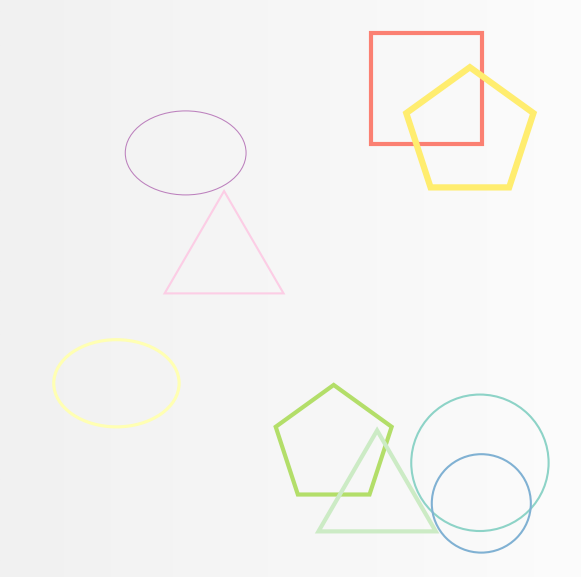[{"shape": "circle", "thickness": 1, "radius": 0.59, "center": [0.826, 0.198]}, {"shape": "oval", "thickness": 1.5, "radius": 0.54, "center": [0.2, 0.335]}, {"shape": "square", "thickness": 2, "radius": 0.48, "center": [0.733, 0.846]}, {"shape": "circle", "thickness": 1, "radius": 0.43, "center": [0.828, 0.127]}, {"shape": "pentagon", "thickness": 2, "radius": 0.52, "center": [0.574, 0.228]}, {"shape": "triangle", "thickness": 1, "radius": 0.59, "center": [0.386, 0.55]}, {"shape": "oval", "thickness": 0.5, "radius": 0.52, "center": [0.319, 0.734]}, {"shape": "triangle", "thickness": 2, "radius": 0.58, "center": [0.649, 0.137]}, {"shape": "pentagon", "thickness": 3, "radius": 0.58, "center": [0.808, 0.768]}]